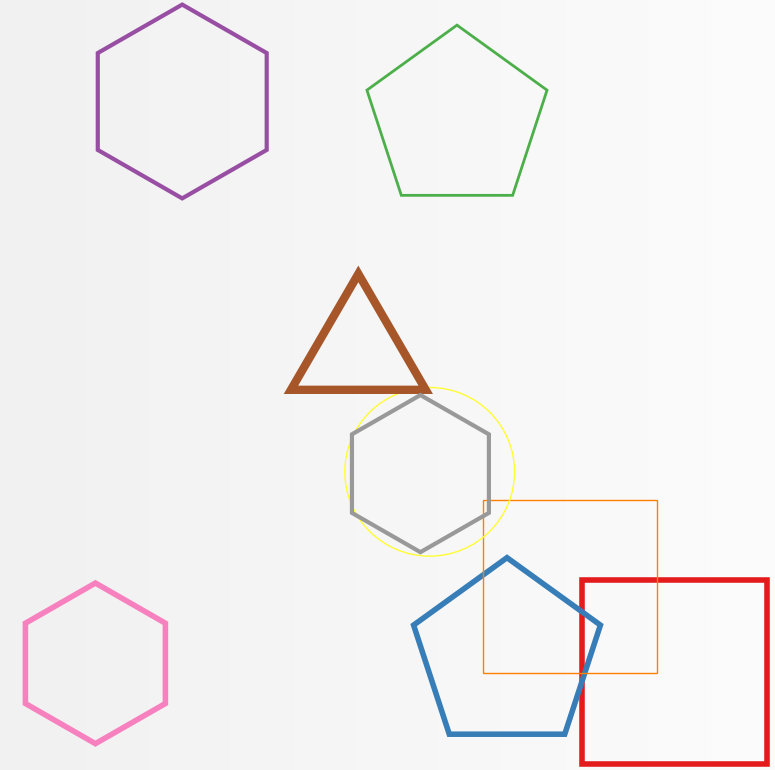[{"shape": "square", "thickness": 2, "radius": 0.6, "center": [0.87, 0.127]}, {"shape": "pentagon", "thickness": 2, "radius": 0.63, "center": [0.654, 0.149]}, {"shape": "pentagon", "thickness": 1, "radius": 0.61, "center": [0.59, 0.845]}, {"shape": "hexagon", "thickness": 1.5, "radius": 0.63, "center": [0.235, 0.868]}, {"shape": "square", "thickness": 0.5, "radius": 0.56, "center": [0.736, 0.239]}, {"shape": "circle", "thickness": 0.5, "radius": 0.55, "center": [0.554, 0.387]}, {"shape": "triangle", "thickness": 3, "radius": 0.5, "center": [0.462, 0.544]}, {"shape": "hexagon", "thickness": 2, "radius": 0.52, "center": [0.123, 0.139]}, {"shape": "hexagon", "thickness": 1.5, "radius": 0.51, "center": [0.542, 0.385]}]